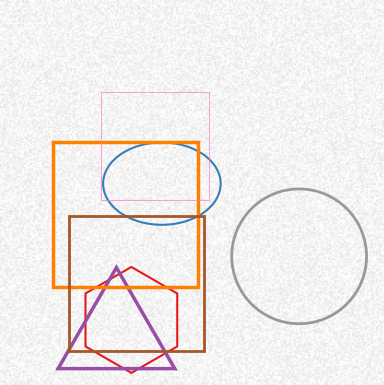[{"shape": "hexagon", "thickness": 1.5, "radius": 0.69, "center": [0.341, 0.169]}, {"shape": "oval", "thickness": 1.5, "radius": 0.76, "center": [0.421, 0.523]}, {"shape": "triangle", "thickness": 2.5, "radius": 0.87, "center": [0.302, 0.13]}, {"shape": "square", "thickness": 2.5, "radius": 0.94, "center": [0.325, 0.443]}, {"shape": "square", "thickness": 2, "radius": 0.88, "center": [0.355, 0.264]}, {"shape": "square", "thickness": 0.5, "radius": 0.7, "center": [0.403, 0.62]}, {"shape": "circle", "thickness": 2, "radius": 0.88, "center": [0.777, 0.334]}]